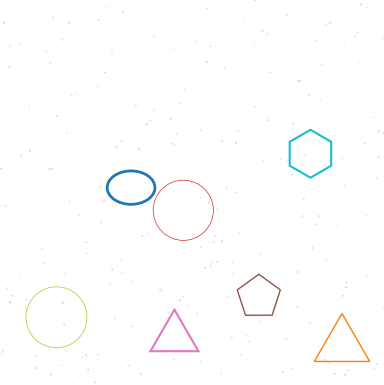[{"shape": "oval", "thickness": 2, "radius": 0.31, "center": [0.34, 0.513]}, {"shape": "triangle", "thickness": 1, "radius": 0.42, "center": [0.888, 0.103]}, {"shape": "circle", "thickness": 0.5, "radius": 0.39, "center": [0.476, 0.454]}, {"shape": "pentagon", "thickness": 1, "radius": 0.29, "center": [0.672, 0.229]}, {"shape": "triangle", "thickness": 1.5, "radius": 0.36, "center": [0.453, 0.124]}, {"shape": "circle", "thickness": 0.5, "radius": 0.4, "center": [0.147, 0.176]}, {"shape": "hexagon", "thickness": 1.5, "radius": 0.31, "center": [0.806, 0.601]}]